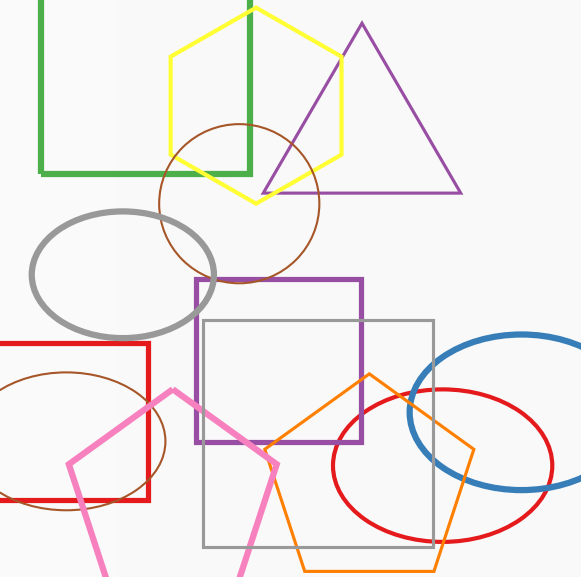[{"shape": "oval", "thickness": 2, "radius": 0.94, "center": [0.762, 0.193]}, {"shape": "square", "thickness": 2.5, "radius": 0.68, "center": [0.118, 0.269]}, {"shape": "oval", "thickness": 3, "radius": 0.96, "center": [0.897, 0.285]}, {"shape": "square", "thickness": 3, "radius": 0.9, "center": [0.25, 0.877]}, {"shape": "triangle", "thickness": 1.5, "radius": 0.98, "center": [0.623, 0.763]}, {"shape": "square", "thickness": 2.5, "radius": 0.71, "center": [0.479, 0.375]}, {"shape": "pentagon", "thickness": 1.5, "radius": 0.95, "center": [0.635, 0.163]}, {"shape": "hexagon", "thickness": 2, "radius": 0.85, "center": [0.441, 0.816]}, {"shape": "circle", "thickness": 1, "radius": 0.69, "center": [0.412, 0.646]}, {"shape": "oval", "thickness": 1, "radius": 0.85, "center": [0.114, 0.235]}, {"shape": "pentagon", "thickness": 3, "radius": 0.94, "center": [0.297, 0.137]}, {"shape": "square", "thickness": 1.5, "radius": 0.99, "center": [0.547, 0.248]}, {"shape": "oval", "thickness": 3, "radius": 0.78, "center": [0.211, 0.523]}]